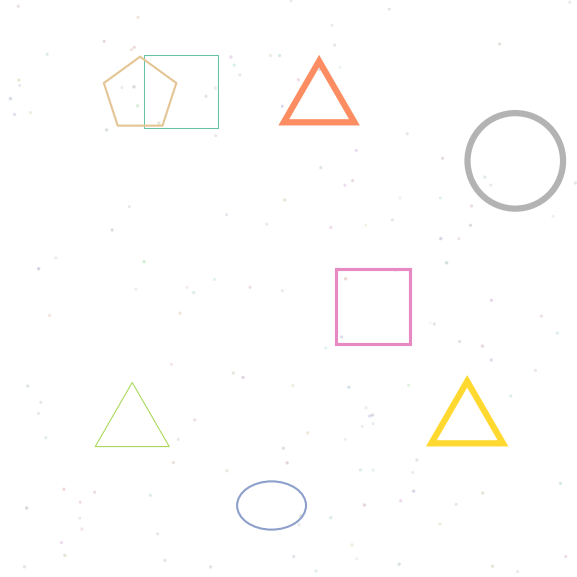[{"shape": "square", "thickness": 0.5, "radius": 0.32, "center": [0.313, 0.84]}, {"shape": "triangle", "thickness": 3, "radius": 0.35, "center": [0.553, 0.823]}, {"shape": "oval", "thickness": 1, "radius": 0.3, "center": [0.47, 0.124]}, {"shape": "square", "thickness": 1.5, "radius": 0.32, "center": [0.646, 0.468]}, {"shape": "triangle", "thickness": 0.5, "radius": 0.37, "center": [0.229, 0.263]}, {"shape": "triangle", "thickness": 3, "radius": 0.36, "center": [0.809, 0.267]}, {"shape": "pentagon", "thickness": 1, "radius": 0.33, "center": [0.243, 0.835]}, {"shape": "circle", "thickness": 3, "radius": 0.41, "center": [0.892, 0.721]}]